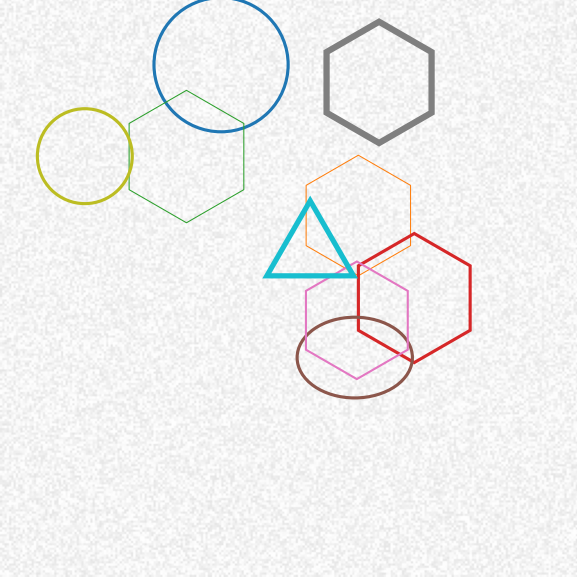[{"shape": "circle", "thickness": 1.5, "radius": 0.58, "center": [0.383, 0.887]}, {"shape": "hexagon", "thickness": 0.5, "radius": 0.52, "center": [0.62, 0.626]}, {"shape": "hexagon", "thickness": 0.5, "radius": 0.57, "center": [0.323, 0.728]}, {"shape": "hexagon", "thickness": 1.5, "radius": 0.56, "center": [0.717, 0.483]}, {"shape": "oval", "thickness": 1.5, "radius": 0.5, "center": [0.614, 0.38]}, {"shape": "hexagon", "thickness": 1, "radius": 0.51, "center": [0.618, 0.444]}, {"shape": "hexagon", "thickness": 3, "radius": 0.52, "center": [0.656, 0.856]}, {"shape": "circle", "thickness": 1.5, "radius": 0.41, "center": [0.147, 0.729]}, {"shape": "triangle", "thickness": 2.5, "radius": 0.43, "center": [0.537, 0.565]}]